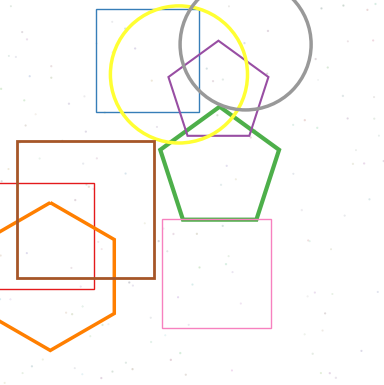[{"shape": "square", "thickness": 1, "radius": 0.69, "center": [0.105, 0.387]}, {"shape": "square", "thickness": 1, "radius": 0.67, "center": [0.384, 0.842]}, {"shape": "pentagon", "thickness": 3, "radius": 0.81, "center": [0.571, 0.561]}, {"shape": "pentagon", "thickness": 1.5, "radius": 0.68, "center": [0.567, 0.758]}, {"shape": "hexagon", "thickness": 2.5, "radius": 0.96, "center": [0.131, 0.282]}, {"shape": "circle", "thickness": 2.5, "radius": 0.89, "center": [0.465, 0.807]}, {"shape": "square", "thickness": 2, "radius": 0.89, "center": [0.222, 0.456]}, {"shape": "square", "thickness": 1, "radius": 0.71, "center": [0.562, 0.29]}, {"shape": "circle", "thickness": 2.5, "radius": 0.85, "center": [0.638, 0.885]}]